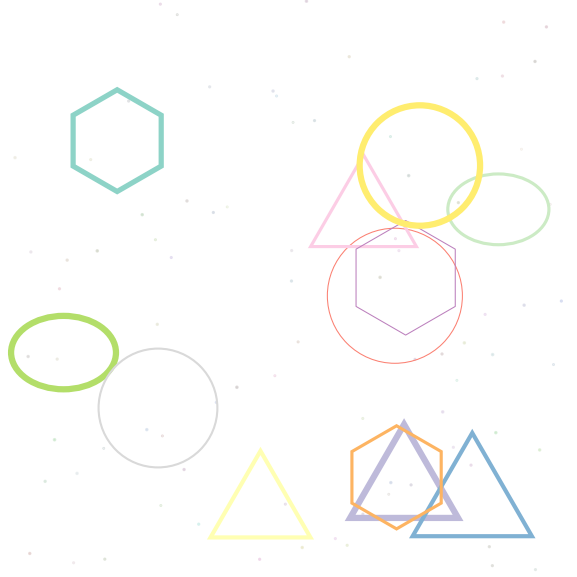[{"shape": "hexagon", "thickness": 2.5, "radius": 0.44, "center": [0.203, 0.756]}, {"shape": "triangle", "thickness": 2, "radius": 0.5, "center": [0.451, 0.118]}, {"shape": "triangle", "thickness": 3, "radius": 0.54, "center": [0.7, 0.156]}, {"shape": "circle", "thickness": 0.5, "radius": 0.58, "center": [0.684, 0.487]}, {"shape": "triangle", "thickness": 2, "radius": 0.6, "center": [0.818, 0.13]}, {"shape": "hexagon", "thickness": 1.5, "radius": 0.45, "center": [0.687, 0.173]}, {"shape": "oval", "thickness": 3, "radius": 0.45, "center": [0.11, 0.389]}, {"shape": "triangle", "thickness": 1.5, "radius": 0.53, "center": [0.63, 0.625]}, {"shape": "circle", "thickness": 1, "radius": 0.51, "center": [0.274, 0.293]}, {"shape": "hexagon", "thickness": 0.5, "radius": 0.5, "center": [0.702, 0.518]}, {"shape": "oval", "thickness": 1.5, "radius": 0.44, "center": [0.863, 0.637]}, {"shape": "circle", "thickness": 3, "radius": 0.52, "center": [0.727, 0.713]}]